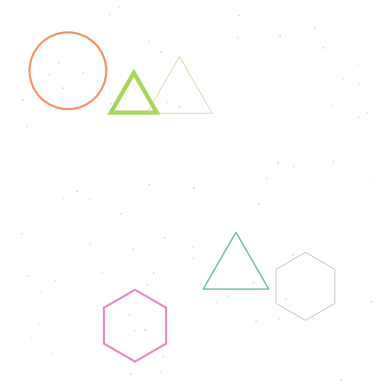[{"shape": "triangle", "thickness": 1, "radius": 0.49, "center": [0.613, 0.298]}, {"shape": "circle", "thickness": 1.5, "radius": 0.5, "center": [0.176, 0.816]}, {"shape": "hexagon", "thickness": 1.5, "radius": 0.47, "center": [0.351, 0.154]}, {"shape": "triangle", "thickness": 3, "radius": 0.35, "center": [0.348, 0.742]}, {"shape": "triangle", "thickness": 0.5, "radius": 0.49, "center": [0.466, 0.755]}, {"shape": "hexagon", "thickness": 0.5, "radius": 0.44, "center": [0.793, 0.256]}]